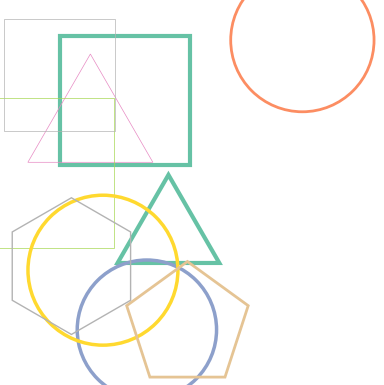[{"shape": "square", "thickness": 3, "radius": 0.84, "center": [0.324, 0.739]}, {"shape": "triangle", "thickness": 3, "radius": 0.76, "center": [0.438, 0.393]}, {"shape": "circle", "thickness": 2, "radius": 0.93, "center": [0.785, 0.896]}, {"shape": "circle", "thickness": 2.5, "radius": 0.9, "center": [0.382, 0.144]}, {"shape": "triangle", "thickness": 0.5, "radius": 0.94, "center": [0.235, 0.672]}, {"shape": "square", "thickness": 0.5, "radius": 0.97, "center": [0.102, 0.55]}, {"shape": "circle", "thickness": 2.5, "radius": 0.97, "center": [0.267, 0.298]}, {"shape": "pentagon", "thickness": 2, "radius": 0.83, "center": [0.487, 0.155]}, {"shape": "square", "thickness": 0.5, "radius": 0.72, "center": [0.155, 0.805]}, {"shape": "hexagon", "thickness": 1, "radius": 0.89, "center": [0.185, 0.309]}]